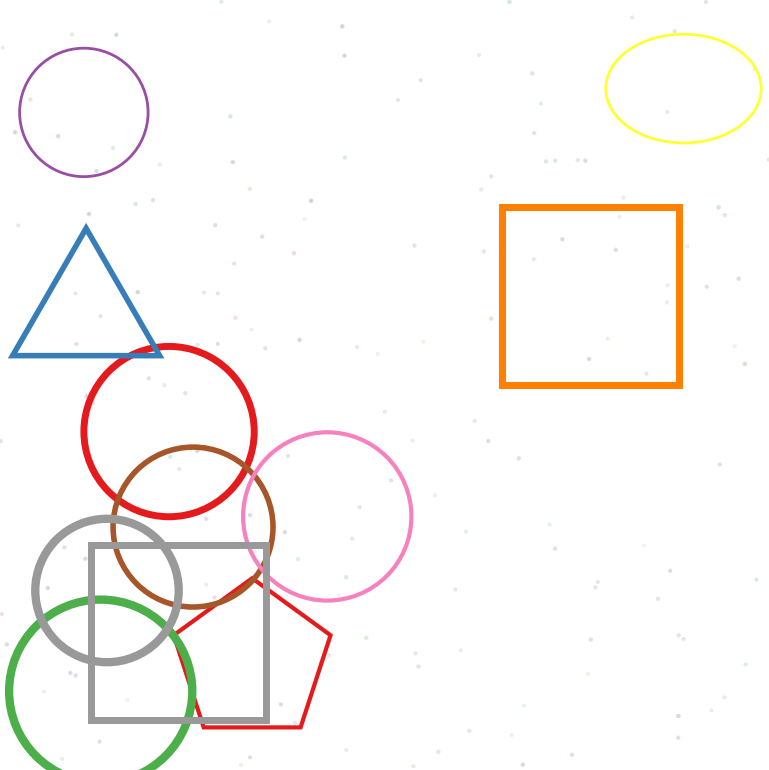[{"shape": "circle", "thickness": 2.5, "radius": 0.55, "center": [0.22, 0.44]}, {"shape": "pentagon", "thickness": 1.5, "radius": 0.54, "center": [0.327, 0.142]}, {"shape": "triangle", "thickness": 2, "radius": 0.55, "center": [0.112, 0.593]}, {"shape": "circle", "thickness": 3, "radius": 0.59, "center": [0.131, 0.102]}, {"shape": "circle", "thickness": 1, "radius": 0.42, "center": [0.109, 0.854]}, {"shape": "square", "thickness": 2.5, "radius": 0.58, "center": [0.767, 0.616]}, {"shape": "oval", "thickness": 1, "radius": 0.5, "center": [0.888, 0.885]}, {"shape": "circle", "thickness": 2, "radius": 0.52, "center": [0.251, 0.315]}, {"shape": "circle", "thickness": 1.5, "radius": 0.55, "center": [0.425, 0.329]}, {"shape": "square", "thickness": 2.5, "radius": 0.57, "center": [0.232, 0.179]}, {"shape": "circle", "thickness": 3, "radius": 0.47, "center": [0.139, 0.233]}]